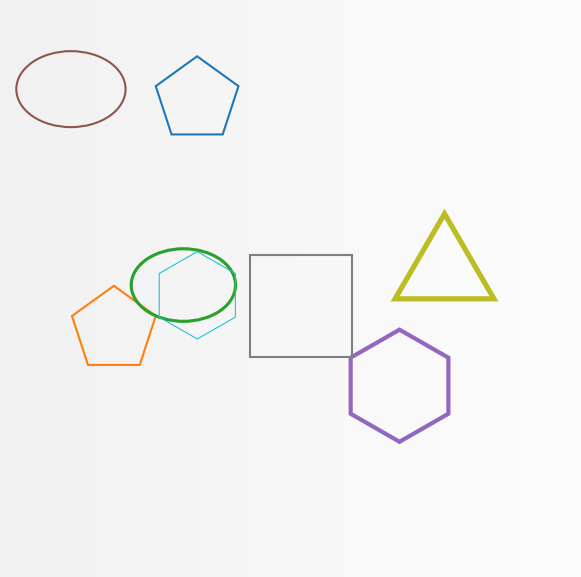[{"shape": "pentagon", "thickness": 1, "radius": 0.37, "center": [0.339, 0.827]}, {"shape": "pentagon", "thickness": 1, "radius": 0.38, "center": [0.196, 0.429]}, {"shape": "oval", "thickness": 1.5, "radius": 0.45, "center": [0.316, 0.506]}, {"shape": "hexagon", "thickness": 2, "radius": 0.49, "center": [0.687, 0.331]}, {"shape": "oval", "thickness": 1, "radius": 0.47, "center": [0.122, 0.845]}, {"shape": "square", "thickness": 1, "radius": 0.44, "center": [0.518, 0.469]}, {"shape": "triangle", "thickness": 2.5, "radius": 0.49, "center": [0.765, 0.531]}, {"shape": "hexagon", "thickness": 0.5, "radius": 0.38, "center": [0.339, 0.488]}]